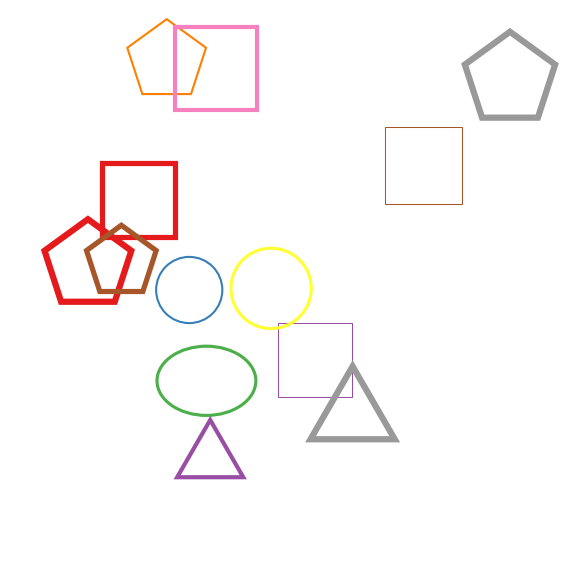[{"shape": "pentagon", "thickness": 3, "radius": 0.39, "center": [0.152, 0.541]}, {"shape": "square", "thickness": 2.5, "radius": 0.32, "center": [0.239, 0.653]}, {"shape": "circle", "thickness": 1, "radius": 0.29, "center": [0.328, 0.497]}, {"shape": "oval", "thickness": 1.5, "radius": 0.43, "center": [0.357, 0.34]}, {"shape": "square", "thickness": 0.5, "radius": 0.32, "center": [0.545, 0.376]}, {"shape": "triangle", "thickness": 2, "radius": 0.33, "center": [0.364, 0.206]}, {"shape": "pentagon", "thickness": 1, "radius": 0.36, "center": [0.289, 0.894]}, {"shape": "circle", "thickness": 1.5, "radius": 0.35, "center": [0.469, 0.5]}, {"shape": "square", "thickness": 0.5, "radius": 0.33, "center": [0.734, 0.713]}, {"shape": "pentagon", "thickness": 2.5, "radius": 0.32, "center": [0.21, 0.546]}, {"shape": "square", "thickness": 2, "radius": 0.36, "center": [0.374, 0.881]}, {"shape": "triangle", "thickness": 3, "radius": 0.42, "center": [0.611, 0.281]}, {"shape": "pentagon", "thickness": 3, "radius": 0.41, "center": [0.883, 0.862]}]